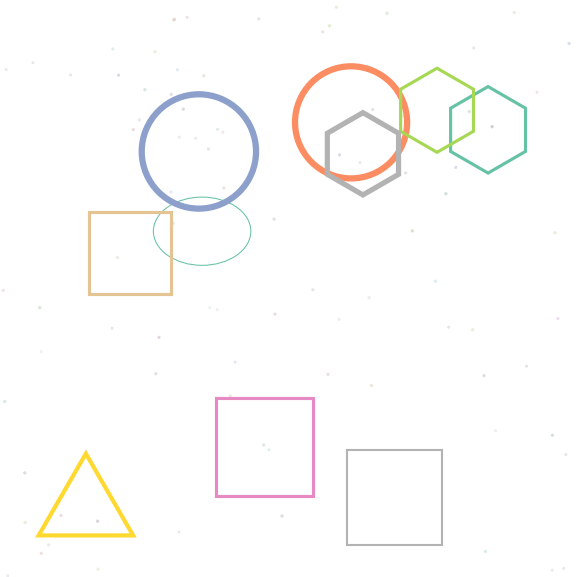[{"shape": "hexagon", "thickness": 1.5, "radius": 0.37, "center": [0.845, 0.774]}, {"shape": "oval", "thickness": 0.5, "radius": 0.42, "center": [0.35, 0.599]}, {"shape": "circle", "thickness": 3, "radius": 0.49, "center": [0.608, 0.787]}, {"shape": "circle", "thickness": 3, "radius": 0.49, "center": [0.344, 0.737]}, {"shape": "square", "thickness": 1.5, "radius": 0.42, "center": [0.458, 0.225]}, {"shape": "hexagon", "thickness": 1.5, "radius": 0.36, "center": [0.757, 0.808]}, {"shape": "triangle", "thickness": 2, "radius": 0.47, "center": [0.149, 0.119]}, {"shape": "square", "thickness": 1.5, "radius": 0.36, "center": [0.225, 0.561]}, {"shape": "hexagon", "thickness": 2.5, "radius": 0.36, "center": [0.628, 0.733]}, {"shape": "square", "thickness": 1, "radius": 0.41, "center": [0.684, 0.138]}]